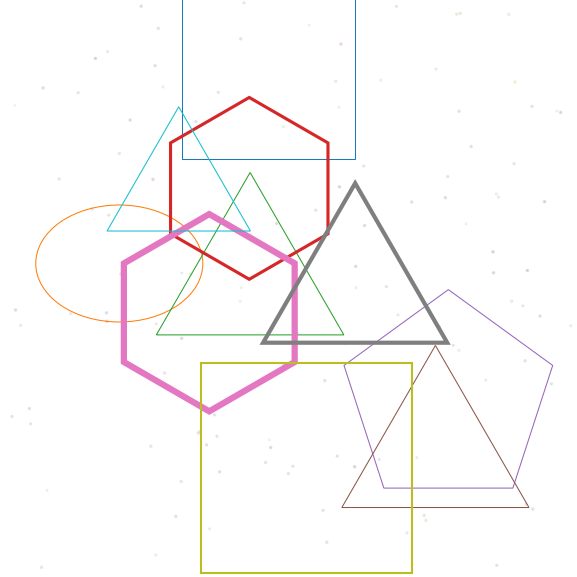[{"shape": "square", "thickness": 0.5, "radius": 0.75, "center": [0.465, 0.873]}, {"shape": "oval", "thickness": 0.5, "radius": 0.72, "center": [0.207, 0.543]}, {"shape": "triangle", "thickness": 0.5, "radius": 0.94, "center": [0.433, 0.513]}, {"shape": "hexagon", "thickness": 1.5, "radius": 0.79, "center": [0.432, 0.673]}, {"shape": "pentagon", "thickness": 0.5, "radius": 0.95, "center": [0.776, 0.308]}, {"shape": "triangle", "thickness": 0.5, "radius": 0.94, "center": [0.754, 0.214]}, {"shape": "hexagon", "thickness": 3, "radius": 0.85, "center": [0.362, 0.458]}, {"shape": "triangle", "thickness": 2, "radius": 0.92, "center": [0.615, 0.498]}, {"shape": "square", "thickness": 1, "radius": 0.91, "center": [0.531, 0.188]}, {"shape": "triangle", "thickness": 0.5, "radius": 0.72, "center": [0.31, 0.671]}]